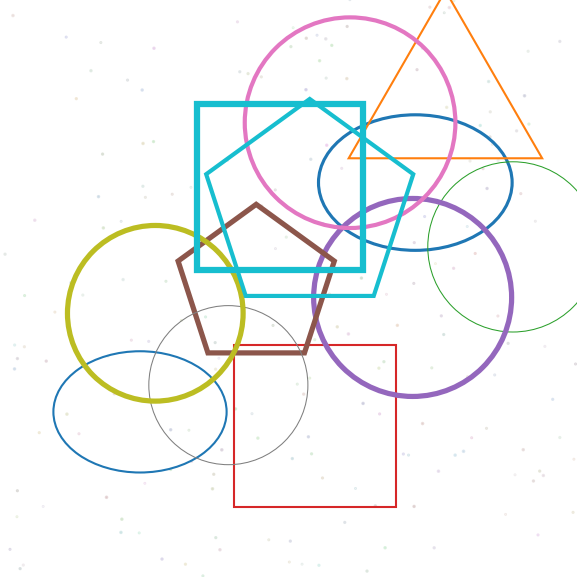[{"shape": "oval", "thickness": 1.5, "radius": 0.84, "center": [0.719, 0.683]}, {"shape": "oval", "thickness": 1, "radius": 0.75, "center": [0.242, 0.286]}, {"shape": "triangle", "thickness": 1, "radius": 0.97, "center": [0.771, 0.822]}, {"shape": "circle", "thickness": 0.5, "radius": 0.74, "center": [0.888, 0.572]}, {"shape": "square", "thickness": 1, "radius": 0.7, "center": [0.545, 0.261]}, {"shape": "circle", "thickness": 2.5, "radius": 0.86, "center": [0.715, 0.484]}, {"shape": "pentagon", "thickness": 2.5, "radius": 0.71, "center": [0.444, 0.503]}, {"shape": "circle", "thickness": 2, "radius": 0.91, "center": [0.606, 0.787]}, {"shape": "circle", "thickness": 0.5, "radius": 0.69, "center": [0.395, 0.332]}, {"shape": "circle", "thickness": 2.5, "radius": 0.76, "center": [0.269, 0.457]}, {"shape": "square", "thickness": 3, "radius": 0.72, "center": [0.485, 0.675]}, {"shape": "pentagon", "thickness": 2, "radius": 0.94, "center": [0.536, 0.639]}]